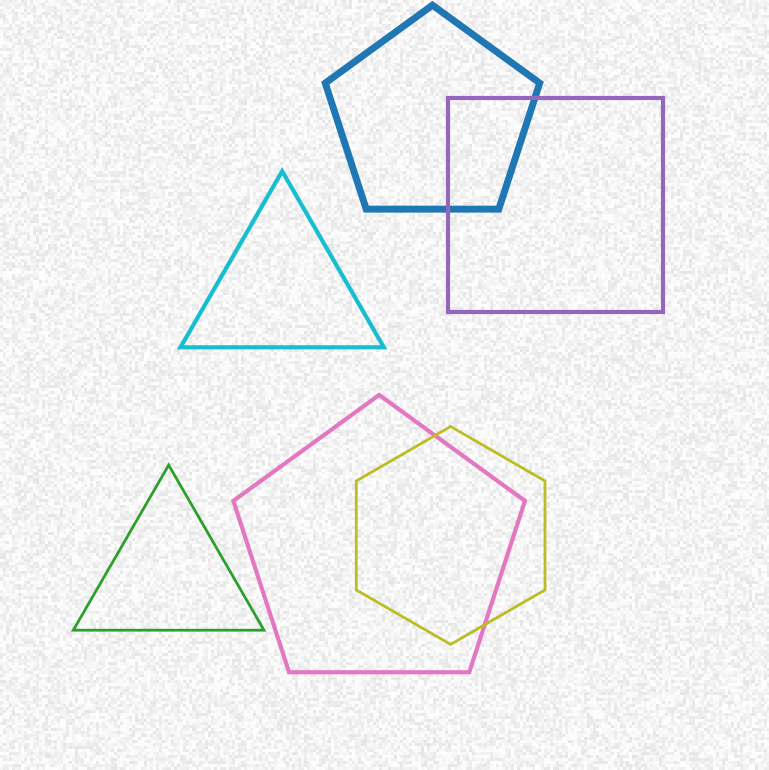[{"shape": "pentagon", "thickness": 2.5, "radius": 0.73, "center": [0.562, 0.847]}, {"shape": "triangle", "thickness": 1, "radius": 0.71, "center": [0.219, 0.253]}, {"shape": "square", "thickness": 1.5, "radius": 0.7, "center": [0.722, 0.734]}, {"shape": "pentagon", "thickness": 1.5, "radius": 1.0, "center": [0.492, 0.288]}, {"shape": "hexagon", "thickness": 1, "radius": 0.71, "center": [0.585, 0.305]}, {"shape": "triangle", "thickness": 1.5, "radius": 0.76, "center": [0.366, 0.625]}]